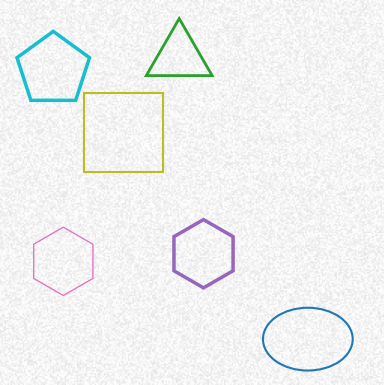[{"shape": "oval", "thickness": 1.5, "radius": 0.58, "center": [0.8, 0.119]}, {"shape": "triangle", "thickness": 2, "radius": 0.49, "center": [0.465, 0.853]}, {"shape": "hexagon", "thickness": 2.5, "radius": 0.44, "center": [0.529, 0.341]}, {"shape": "hexagon", "thickness": 1, "radius": 0.44, "center": [0.164, 0.321]}, {"shape": "square", "thickness": 1.5, "radius": 0.51, "center": [0.32, 0.656]}, {"shape": "pentagon", "thickness": 2.5, "radius": 0.5, "center": [0.138, 0.82]}]